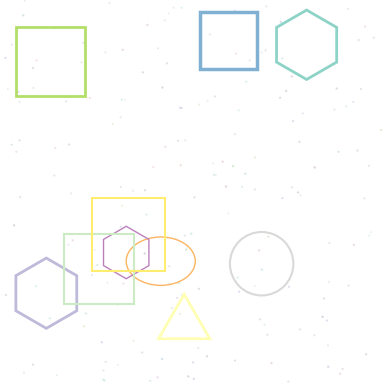[{"shape": "hexagon", "thickness": 2, "radius": 0.45, "center": [0.796, 0.884]}, {"shape": "triangle", "thickness": 2, "radius": 0.38, "center": [0.478, 0.159]}, {"shape": "hexagon", "thickness": 2, "radius": 0.46, "center": [0.12, 0.238]}, {"shape": "square", "thickness": 2.5, "radius": 0.37, "center": [0.594, 0.896]}, {"shape": "oval", "thickness": 1, "radius": 0.45, "center": [0.418, 0.322]}, {"shape": "square", "thickness": 2, "radius": 0.45, "center": [0.132, 0.84]}, {"shape": "circle", "thickness": 1.5, "radius": 0.41, "center": [0.68, 0.315]}, {"shape": "hexagon", "thickness": 1, "radius": 0.34, "center": [0.328, 0.344]}, {"shape": "square", "thickness": 1.5, "radius": 0.46, "center": [0.258, 0.302]}, {"shape": "square", "thickness": 1.5, "radius": 0.47, "center": [0.335, 0.392]}]